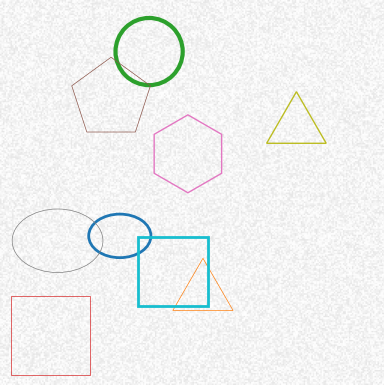[{"shape": "oval", "thickness": 2, "radius": 0.4, "center": [0.311, 0.387]}, {"shape": "triangle", "thickness": 0.5, "radius": 0.45, "center": [0.527, 0.239]}, {"shape": "circle", "thickness": 3, "radius": 0.44, "center": [0.387, 0.866]}, {"shape": "square", "thickness": 0.5, "radius": 0.51, "center": [0.132, 0.129]}, {"shape": "pentagon", "thickness": 0.5, "radius": 0.54, "center": [0.289, 0.744]}, {"shape": "hexagon", "thickness": 1, "radius": 0.51, "center": [0.488, 0.6]}, {"shape": "oval", "thickness": 0.5, "radius": 0.59, "center": [0.149, 0.375]}, {"shape": "triangle", "thickness": 1, "radius": 0.45, "center": [0.77, 0.672]}, {"shape": "square", "thickness": 2, "radius": 0.45, "center": [0.449, 0.295]}]